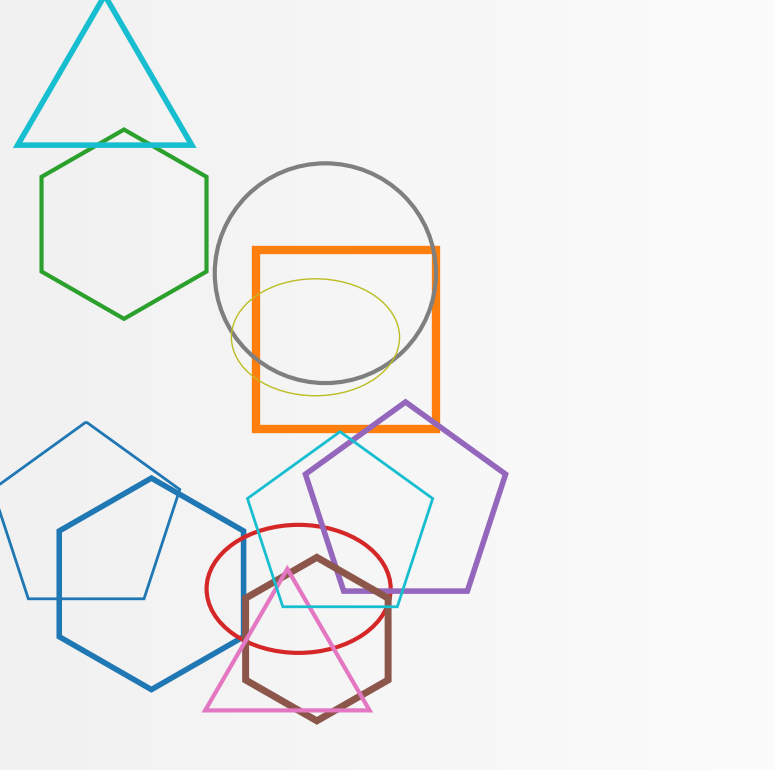[{"shape": "pentagon", "thickness": 1, "radius": 0.63, "center": [0.111, 0.325]}, {"shape": "hexagon", "thickness": 2, "radius": 0.69, "center": [0.195, 0.242]}, {"shape": "square", "thickness": 3, "radius": 0.58, "center": [0.446, 0.56]}, {"shape": "hexagon", "thickness": 1.5, "radius": 0.61, "center": [0.16, 0.709]}, {"shape": "oval", "thickness": 1.5, "radius": 0.59, "center": [0.385, 0.235]}, {"shape": "pentagon", "thickness": 2, "radius": 0.68, "center": [0.523, 0.342]}, {"shape": "hexagon", "thickness": 2.5, "radius": 0.53, "center": [0.409, 0.17]}, {"shape": "triangle", "thickness": 1.5, "radius": 0.61, "center": [0.371, 0.139]}, {"shape": "circle", "thickness": 1.5, "radius": 0.71, "center": [0.42, 0.645]}, {"shape": "oval", "thickness": 0.5, "radius": 0.54, "center": [0.407, 0.562]}, {"shape": "triangle", "thickness": 2, "radius": 0.65, "center": [0.135, 0.876]}, {"shape": "pentagon", "thickness": 1, "radius": 0.63, "center": [0.439, 0.314]}]